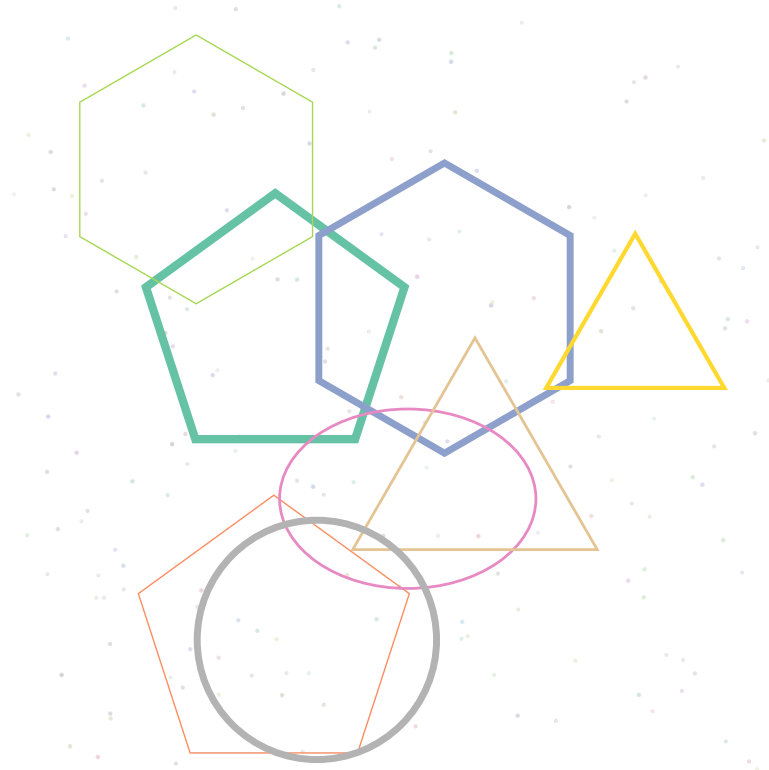[{"shape": "pentagon", "thickness": 3, "radius": 0.88, "center": [0.357, 0.572]}, {"shape": "pentagon", "thickness": 0.5, "radius": 0.93, "center": [0.356, 0.172]}, {"shape": "hexagon", "thickness": 2.5, "radius": 0.94, "center": [0.577, 0.6]}, {"shape": "oval", "thickness": 1, "radius": 0.83, "center": [0.53, 0.352]}, {"shape": "hexagon", "thickness": 0.5, "radius": 0.87, "center": [0.255, 0.78]}, {"shape": "triangle", "thickness": 1.5, "radius": 0.67, "center": [0.825, 0.563]}, {"shape": "triangle", "thickness": 1, "radius": 0.92, "center": [0.617, 0.378]}, {"shape": "circle", "thickness": 2.5, "radius": 0.78, "center": [0.412, 0.169]}]